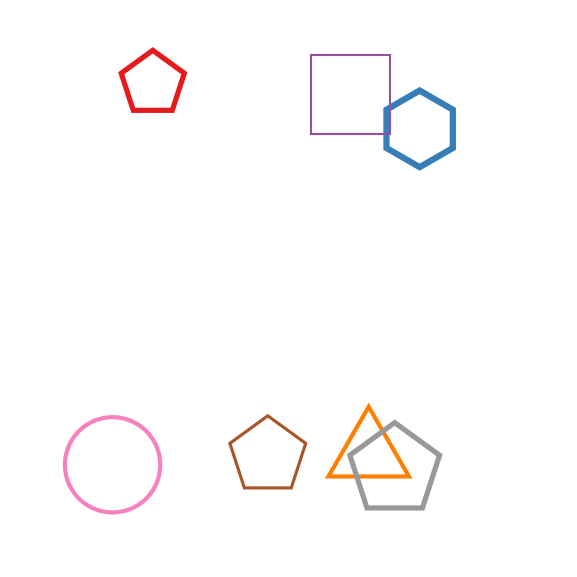[{"shape": "pentagon", "thickness": 2.5, "radius": 0.29, "center": [0.265, 0.855]}, {"shape": "hexagon", "thickness": 3, "radius": 0.33, "center": [0.727, 0.776]}, {"shape": "square", "thickness": 1, "radius": 0.34, "center": [0.608, 0.836]}, {"shape": "triangle", "thickness": 2, "radius": 0.4, "center": [0.638, 0.214]}, {"shape": "pentagon", "thickness": 1.5, "radius": 0.35, "center": [0.464, 0.21]}, {"shape": "circle", "thickness": 2, "radius": 0.41, "center": [0.195, 0.194]}, {"shape": "pentagon", "thickness": 2.5, "radius": 0.41, "center": [0.683, 0.186]}]